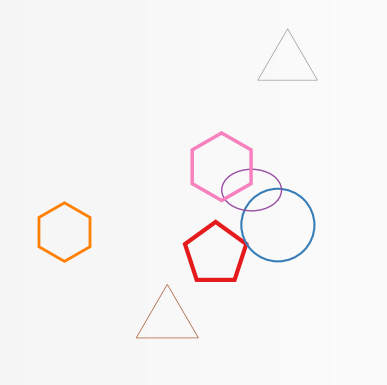[{"shape": "pentagon", "thickness": 3, "radius": 0.42, "center": [0.556, 0.34]}, {"shape": "circle", "thickness": 1.5, "radius": 0.47, "center": [0.717, 0.415]}, {"shape": "oval", "thickness": 1, "radius": 0.39, "center": [0.649, 0.506]}, {"shape": "hexagon", "thickness": 2, "radius": 0.38, "center": [0.166, 0.397]}, {"shape": "triangle", "thickness": 0.5, "radius": 0.46, "center": [0.432, 0.169]}, {"shape": "hexagon", "thickness": 2.5, "radius": 0.44, "center": [0.572, 0.567]}, {"shape": "triangle", "thickness": 0.5, "radius": 0.44, "center": [0.742, 0.836]}]